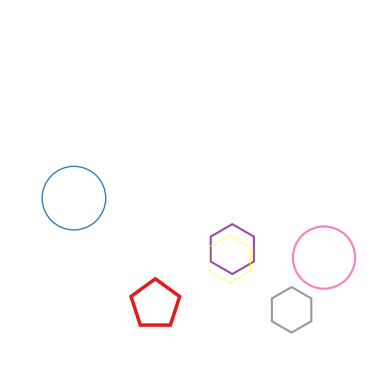[{"shape": "pentagon", "thickness": 2.5, "radius": 0.33, "center": [0.403, 0.209]}, {"shape": "circle", "thickness": 1, "radius": 0.41, "center": [0.192, 0.485]}, {"shape": "hexagon", "thickness": 1.5, "radius": 0.32, "center": [0.603, 0.353]}, {"shape": "hexagon", "thickness": 0.5, "radius": 0.31, "center": [0.597, 0.327]}, {"shape": "circle", "thickness": 1.5, "radius": 0.4, "center": [0.842, 0.331]}, {"shape": "hexagon", "thickness": 1.5, "radius": 0.3, "center": [0.757, 0.195]}]